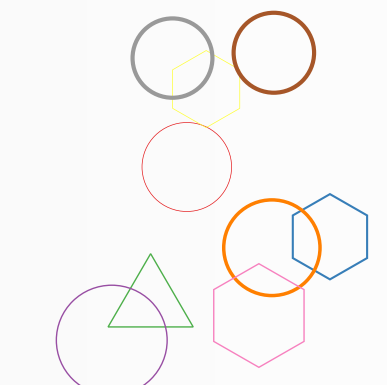[{"shape": "circle", "thickness": 0.5, "radius": 0.58, "center": [0.482, 0.566]}, {"shape": "hexagon", "thickness": 1.5, "radius": 0.55, "center": [0.852, 0.385]}, {"shape": "triangle", "thickness": 1, "radius": 0.63, "center": [0.389, 0.214]}, {"shape": "circle", "thickness": 1, "radius": 0.71, "center": [0.288, 0.116]}, {"shape": "circle", "thickness": 2.5, "radius": 0.62, "center": [0.702, 0.357]}, {"shape": "hexagon", "thickness": 0.5, "radius": 0.5, "center": [0.532, 0.769]}, {"shape": "circle", "thickness": 3, "radius": 0.52, "center": [0.707, 0.863]}, {"shape": "hexagon", "thickness": 1, "radius": 0.67, "center": [0.668, 0.18]}, {"shape": "circle", "thickness": 3, "radius": 0.52, "center": [0.445, 0.849]}]